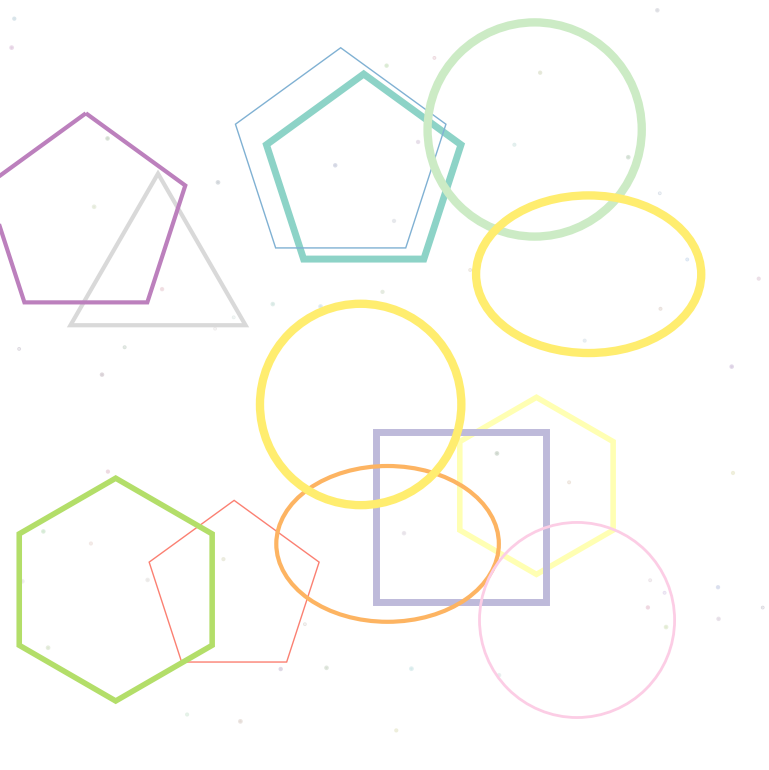[{"shape": "pentagon", "thickness": 2.5, "radius": 0.66, "center": [0.472, 0.771]}, {"shape": "hexagon", "thickness": 2, "radius": 0.57, "center": [0.697, 0.369]}, {"shape": "square", "thickness": 2.5, "radius": 0.55, "center": [0.598, 0.329]}, {"shape": "pentagon", "thickness": 0.5, "radius": 0.58, "center": [0.304, 0.234]}, {"shape": "pentagon", "thickness": 0.5, "radius": 0.72, "center": [0.442, 0.794]}, {"shape": "oval", "thickness": 1.5, "radius": 0.72, "center": [0.503, 0.294]}, {"shape": "hexagon", "thickness": 2, "radius": 0.72, "center": [0.15, 0.234]}, {"shape": "circle", "thickness": 1, "radius": 0.63, "center": [0.749, 0.195]}, {"shape": "triangle", "thickness": 1.5, "radius": 0.66, "center": [0.205, 0.643]}, {"shape": "pentagon", "thickness": 1.5, "radius": 0.68, "center": [0.112, 0.717]}, {"shape": "circle", "thickness": 3, "radius": 0.7, "center": [0.694, 0.832]}, {"shape": "oval", "thickness": 3, "radius": 0.73, "center": [0.764, 0.644]}, {"shape": "circle", "thickness": 3, "radius": 0.65, "center": [0.468, 0.475]}]